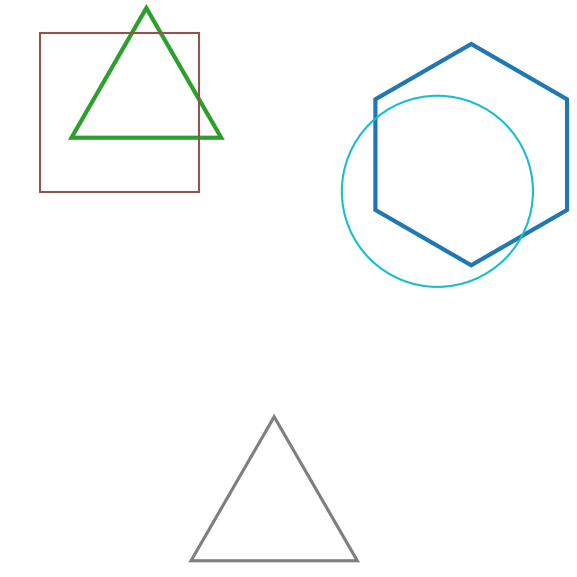[{"shape": "hexagon", "thickness": 2, "radius": 0.96, "center": [0.816, 0.731]}, {"shape": "triangle", "thickness": 2, "radius": 0.75, "center": [0.253, 0.836]}, {"shape": "square", "thickness": 1, "radius": 0.69, "center": [0.207, 0.805]}, {"shape": "triangle", "thickness": 1.5, "radius": 0.83, "center": [0.475, 0.111]}, {"shape": "circle", "thickness": 1, "radius": 0.83, "center": [0.757, 0.668]}]